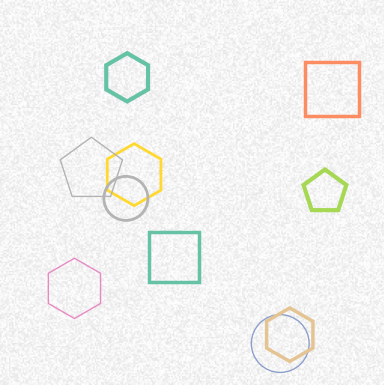[{"shape": "square", "thickness": 2.5, "radius": 0.32, "center": [0.453, 0.333]}, {"shape": "hexagon", "thickness": 3, "radius": 0.31, "center": [0.33, 0.799]}, {"shape": "square", "thickness": 2.5, "radius": 0.35, "center": [0.863, 0.769]}, {"shape": "circle", "thickness": 1, "radius": 0.38, "center": [0.728, 0.108]}, {"shape": "hexagon", "thickness": 1, "radius": 0.39, "center": [0.193, 0.251]}, {"shape": "pentagon", "thickness": 3, "radius": 0.29, "center": [0.844, 0.501]}, {"shape": "hexagon", "thickness": 2, "radius": 0.4, "center": [0.348, 0.546]}, {"shape": "hexagon", "thickness": 2.5, "radius": 0.35, "center": [0.753, 0.131]}, {"shape": "circle", "thickness": 2, "radius": 0.29, "center": [0.327, 0.485]}, {"shape": "pentagon", "thickness": 1, "radius": 0.42, "center": [0.237, 0.559]}]